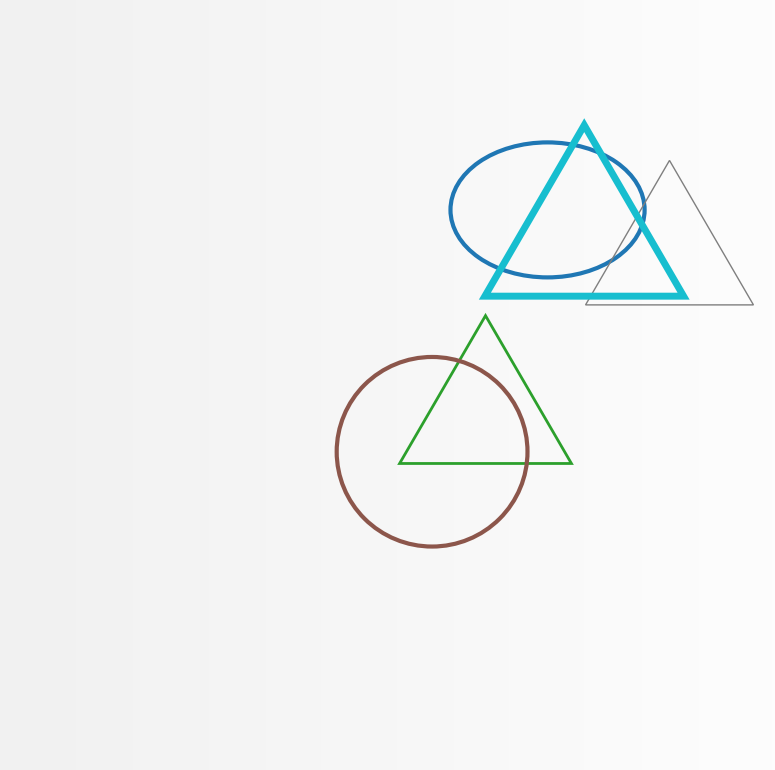[{"shape": "oval", "thickness": 1.5, "radius": 0.63, "center": [0.707, 0.727]}, {"shape": "triangle", "thickness": 1, "radius": 0.64, "center": [0.626, 0.462]}, {"shape": "circle", "thickness": 1.5, "radius": 0.62, "center": [0.558, 0.413]}, {"shape": "triangle", "thickness": 0.5, "radius": 0.63, "center": [0.864, 0.667]}, {"shape": "triangle", "thickness": 2.5, "radius": 0.74, "center": [0.754, 0.689]}]